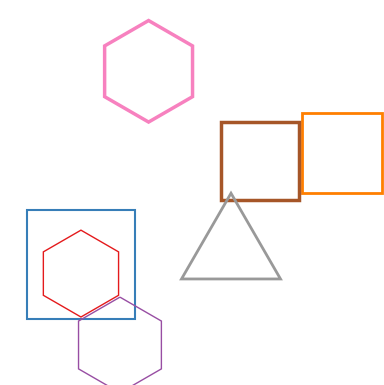[{"shape": "hexagon", "thickness": 1, "radius": 0.56, "center": [0.21, 0.289]}, {"shape": "square", "thickness": 1.5, "radius": 0.7, "center": [0.211, 0.313]}, {"shape": "hexagon", "thickness": 1, "radius": 0.62, "center": [0.312, 0.104]}, {"shape": "square", "thickness": 2, "radius": 0.52, "center": [0.887, 0.603]}, {"shape": "square", "thickness": 2.5, "radius": 0.51, "center": [0.676, 0.581]}, {"shape": "hexagon", "thickness": 2.5, "radius": 0.66, "center": [0.386, 0.815]}, {"shape": "triangle", "thickness": 2, "radius": 0.74, "center": [0.6, 0.35]}]